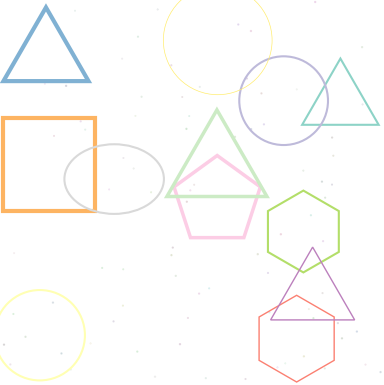[{"shape": "triangle", "thickness": 1.5, "radius": 0.57, "center": [0.884, 0.733]}, {"shape": "circle", "thickness": 1.5, "radius": 0.59, "center": [0.103, 0.129]}, {"shape": "circle", "thickness": 1.5, "radius": 0.58, "center": [0.737, 0.739]}, {"shape": "hexagon", "thickness": 1, "radius": 0.56, "center": [0.77, 0.12]}, {"shape": "triangle", "thickness": 3, "radius": 0.64, "center": [0.119, 0.853]}, {"shape": "square", "thickness": 3, "radius": 0.6, "center": [0.127, 0.572]}, {"shape": "hexagon", "thickness": 1.5, "radius": 0.53, "center": [0.788, 0.399]}, {"shape": "pentagon", "thickness": 2.5, "radius": 0.59, "center": [0.564, 0.478]}, {"shape": "oval", "thickness": 1.5, "radius": 0.65, "center": [0.297, 0.535]}, {"shape": "triangle", "thickness": 1, "radius": 0.63, "center": [0.812, 0.232]}, {"shape": "triangle", "thickness": 2.5, "radius": 0.75, "center": [0.563, 0.565]}, {"shape": "circle", "thickness": 0.5, "radius": 0.71, "center": [0.566, 0.895]}]